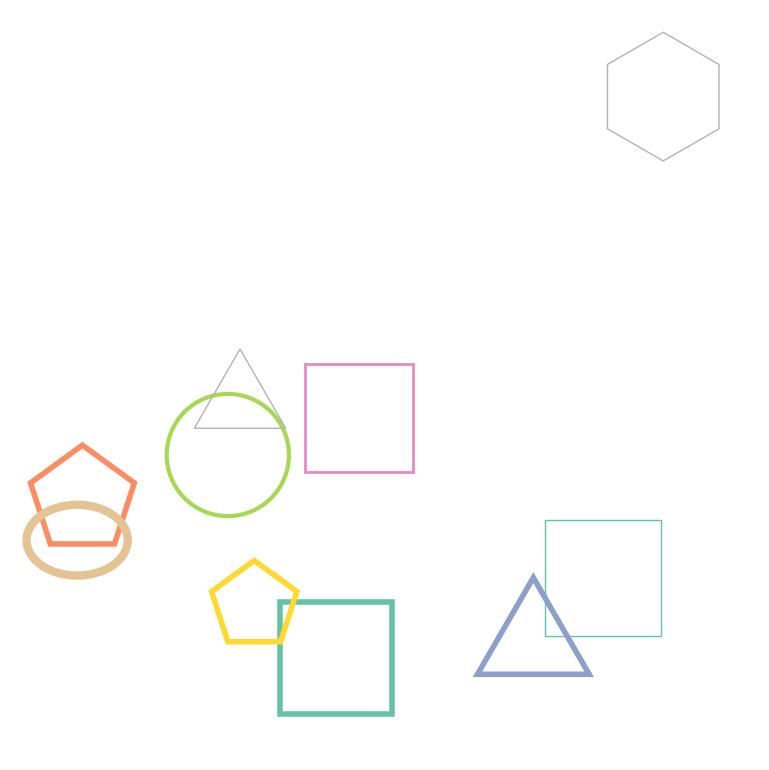[{"shape": "square", "thickness": 2, "radius": 0.36, "center": [0.437, 0.146]}, {"shape": "square", "thickness": 0.5, "radius": 0.38, "center": [0.783, 0.249]}, {"shape": "pentagon", "thickness": 2, "radius": 0.35, "center": [0.107, 0.351]}, {"shape": "triangle", "thickness": 2, "radius": 0.42, "center": [0.693, 0.166]}, {"shape": "square", "thickness": 1, "radius": 0.35, "center": [0.467, 0.457]}, {"shape": "circle", "thickness": 1.5, "radius": 0.4, "center": [0.296, 0.409]}, {"shape": "pentagon", "thickness": 2, "radius": 0.29, "center": [0.33, 0.214]}, {"shape": "oval", "thickness": 3, "radius": 0.33, "center": [0.1, 0.298]}, {"shape": "triangle", "thickness": 0.5, "radius": 0.34, "center": [0.312, 0.478]}, {"shape": "hexagon", "thickness": 0.5, "radius": 0.42, "center": [0.861, 0.875]}]